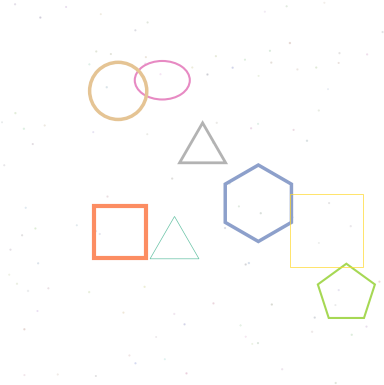[{"shape": "triangle", "thickness": 0.5, "radius": 0.37, "center": [0.453, 0.364]}, {"shape": "square", "thickness": 3, "radius": 0.34, "center": [0.312, 0.398]}, {"shape": "hexagon", "thickness": 2.5, "radius": 0.5, "center": [0.671, 0.472]}, {"shape": "oval", "thickness": 1.5, "radius": 0.36, "center": [0.422, 0.792]}, {"shape": "pentagon", "thickness": 1.5, "radius": 0.39, "center": [0.9, 0.237]}, {"shape": "square", "thickness": 0.5, "radius": 0.47, "center": [0.847, 0.4]}, {"shape": "circle", "thickness": 2.5, "radius": 0.37, "center": [0.307, 0.764]}, {"shape": "triangle", "thickness": 2, "radius": 0.35, "center": [0.526, 0.612]}]